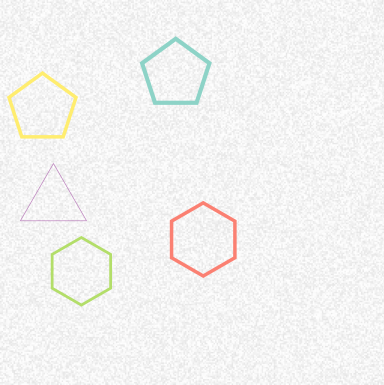[{"shape": "pentagon", "thickness": 3, "radius": 0.46, "center": [0.457, 0.807]}, {"shape": "hexagon", "thickness": 2.5, "radius": 0.47, "center": [0.528, 0.378]}, {"shape": "hexagon", "thickness": 2, "radius": 0.44, "center": [0.211, 0.295]}, {"shape": "triangle", "thickness": 0.5, "radius": 0.5, "center": [0.139, 0.476]}, {"shape": "pentagon", "thickness": 2.5, "radius": 0.46, "center": [0.11, 0.719]}]